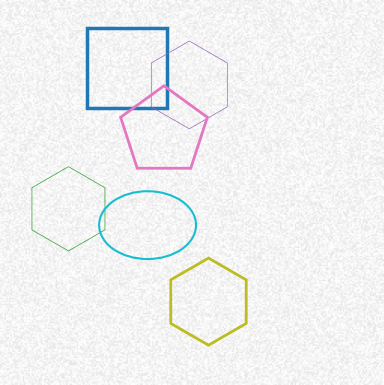[{"shape": "square", "thickness": 2.5, "radius": 0.52, "center": [0.33, 0.823]}, {"shape": "hexagon", "thickness": 0.5, "radius": 0.55, "center": [0.178, 0.458]}, {"shape": "hexagon", "thickness": 0.5, "radius": 0.57, "center": [0.492, 0.779]}, {"shape": "pentagon", "thickness": 2, "radius": 0.59, "center": [0.426, 0.659]}, {"shape": "hexagon", "thickness": 2, "radius": 0.57, "center": [0.542, 0.216]}, {"shape": "oval", "thickness": 1.5, "radius": 0.63, "center": [0.383, 0.415]}]